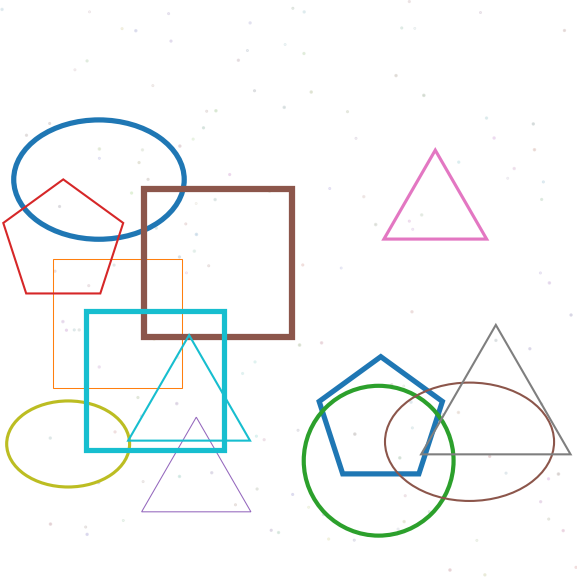[{"shape": "oval", "thickness": 2.5, "radius": 0.74, "center": [0.171, 0.688]}, {"shape": "pentagon", "thickness": 2.5, "radius": 0.56, "center": [0.659, 0.269]}, {"shape": "square", "thickness": 0.5, "radius": 0.56, "center": [0.204, 0.439]}, {"shape": "circle", "thickness": 2, "radius": 0.65, "center": [0.656, 0.201]}, {"shape": "pentagon", "thickness": 1, "radius": 0.55, "center": [0.11, 0.579]}, {"shape": "triangle", "thickness": 0.5, "radius": 0.55, "center": [0.34, 0.168]}, {"shape": "square", "thickness": 3, "radius": 0.64, "center": [0.377, 0.543]}, {"shape": "oval", "thickness": 1, "radius": 0.73, "center": [0.813, 0.234]}, {"shape": "triangle", "thickness": 1.5, "radius": 0.51, "center": [0.754, 0.636]}, {"shape": "triangle", "thickness": 1, "radius": 0.75, "center": [0.859, 0.287]}, {"shape": "oval", "thickness": 1.5, "radius": 0.53, "center": [0.118, 0.23]}, {"shape": "square", "thickness": 2.5, "radius": 0.6, "center": [0.269, 0.34]}, {"shape": "triangle", "thickness": 1, "radius": 0.61, "center": [0.327, 0.297]}]